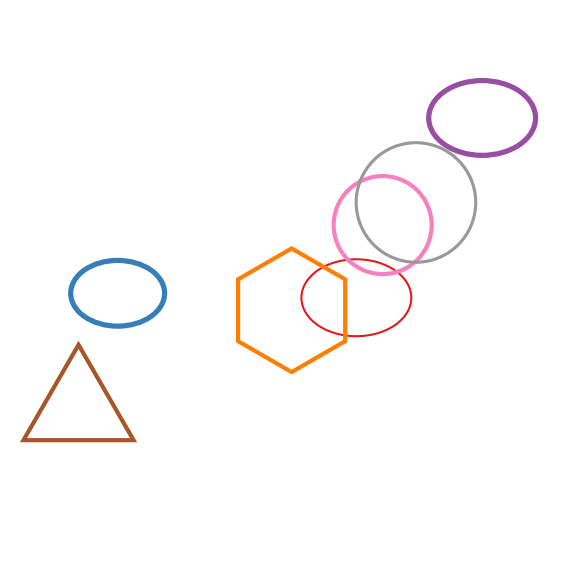[{"shape": "oval", "thickness": 1, "radius": 0.48, "center": [0.617, 0.484]}, {"shape": "oval", "thickness": 2.5, "radius": 0.41, "center": [0.204, 0.491]}, {"shape": "oval", "thickness": 2.5, "radius": 0.46, "center": [0.835, 0.795]}, {"shape": "hexagon", "thickness": 2, "radius": 0.54, "center": [0.505, 0.462]}, {"shape": "triangle", "thickness": 2, "radius": 0.55, "center": [0.136, 0.292]}, {"shape": "circle", "thickness": 2, "radius": 0.42, "center": [0.663, 0.609]}, {"shape": "circle", "thickness": 1.5, "radius": 0.52, "center": [0.72, 0.649]}]